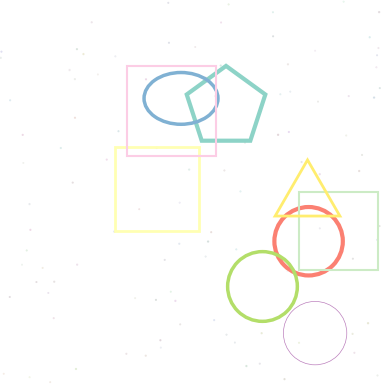[{"shape": "pentagon", "thickness": 3, "radius": 0.54, "center": [0.587, 0.721]}, {"shape": "square", "thickness": 2, "radius": 0.54, "center": [0.408, 0.509]}, {"shape": "circle", "thickness": 3, "radius": 0.44, "center": [0.802, 0.373]}, {"shape": "oval", "thickness": 2.5, "radius": 0.48, "center": [0.47, 0.744]}, {"shape": "circle", "thickness": 2.5, "radius": 0.45, "center": [0.682, 0.256]}, {"shape": "square", "thickness": 1.5, "radius": 0.58, "center": [0.446, 0.712]}, {"shape": "circle", "thickness": 0.5, "radius": 0.41, "center": [0.818, 0.135]}, {"shape": "square", "thickness": 1.5, "radius": 0.51, "center": [0.879, 0.401]}, {"shape": "triangle", "thickness": 2, "radius": 0.49, "center": [0.799, 0.487]}]